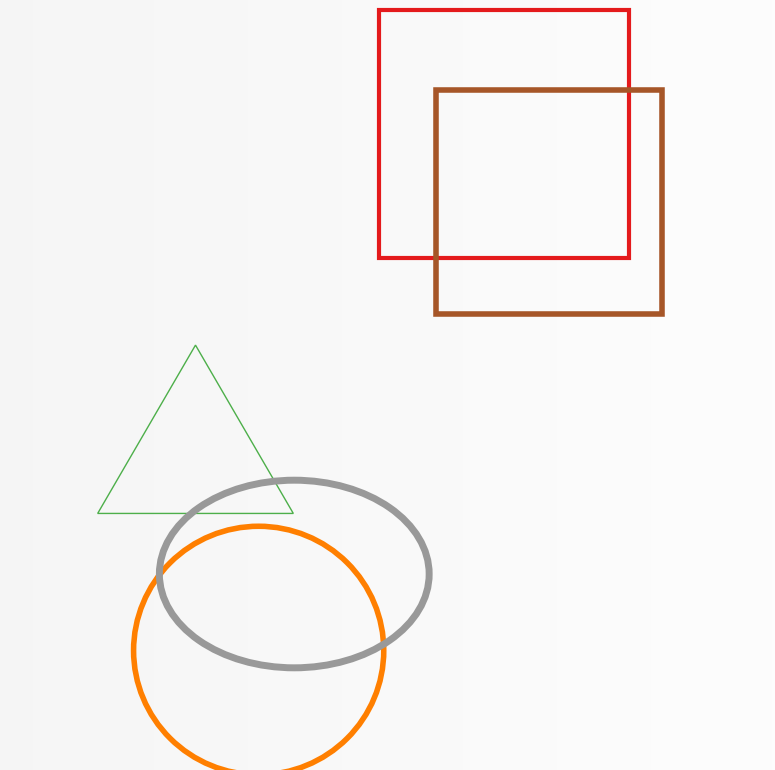[{"shape": "square", "thickness": 1.5, "radius": 0.81, "center": [0.651, 0.825]}, {"shape": "triangle", "thickness": 0.5, "radius": 0.73, "center": [0.252, 0.406]}, {"shape": "circle", "thickness": 2, "radius": 0.81, "center": [0.334, 0.155]}, {"shape": "square", "thickness": 2, "radius": 0.73, "center": [0.708, 0.738]}, {"shape": "oval", "thickness": 2.5, "radius": 0.87, "center": [0.38, 0.255]}]